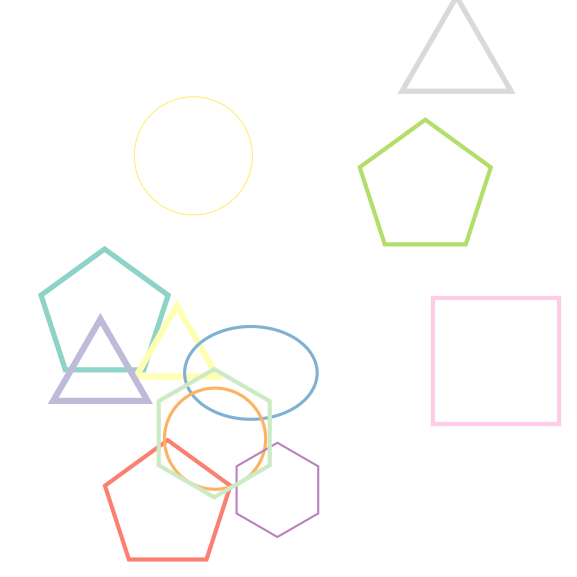[{"shape": "pentagon", "thickness": 2.5, "radius": 0.58, "center": [0.181, 0.452]}, {"shape": "triangle", "thickness": 3, "radius": 0.41, "center": [0.306, 0.388]}, {"shape": "triangle", "thickness": 3, "radius": 0.47, "center": [0.174, 0.352]}, {"shape": "pentagon", "thickness": 2, "radius": 0.57, "center": [0.29, 0.123]}, {"shape": "oval", "thickness": 1.5, "radius": 0.57, "center": [0.434, 0.353]}, {"shape": "circle", "thickness": 1.5, "radius": 0.44, "center": [0.372, 0.239]}, {"shape": "pentagon", "thickness": 2, "radius": 0.6, "center": [0.736, 0.673]}, {"shape": "square", "thickness": 2, "radius": 0.55, "center": [0.858, 0.374]}, {"shape": "triangle", "thickness": 2.5, "radius": 0.55, "center": [0.791, 0.896]}, {"shape": "hexagon", "thickness": 1, "radius": 0.41, "center": [0.48, 0.151]}, {"shape": "hexagon", "thickness": 2, "radius": 0.55, "center": [0.371, 0.249]}, {"shape": "circle", "thickness": 0.5, "radius": 0.51, "center": [0.335, 0.729]}]